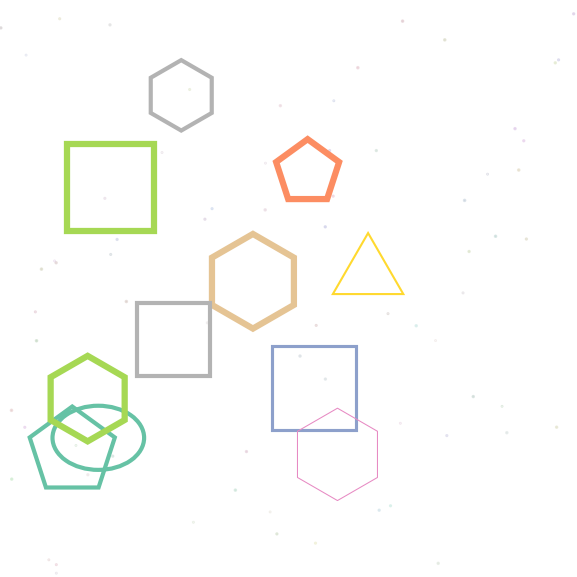[{"shape": "oval", "thickness": 2, "radius": 0.4, "center": [0.17, 0.241]}, {"shape": "pentagon", "thickness": 2, "radius": 0.39, "center": [0.125, 0.218]}, {"shape": "pentagon", "thickness": 3, "radius": 0.29, "center": [0.533, 0.701]}, {"shape": "square", "thickness": 1.5, "radius": 0.36, "center": [0.544, 0.328]}, {"shape": "hexagon", "thickness": 0.5, "radius": 0.4, "center": [0.584, 0.212]}, {"shape": "hexagon", "thickness": 3, "radius": 0.37, "center": [0.152, 0.309]}, {"shape": "square", "thickness": 3, "radius": 0.38, "center": [0.192, 0.674]}, {"shape": "triangle", "thickness": 1, "radius": 0.35, "center": [0.637, 0.525]}, {"shape": "hexagon", "thickness": 3, "radius": 0.41, "center": [0.438, 0.512]}, {"shape": "hexagon", "thickness": 2, "radius": 0.3, "center": [0.314, 0.834]}, {"shape": "square", "thickness": 2, "radius": 0.32, "center": [0.301, 0.411]}]